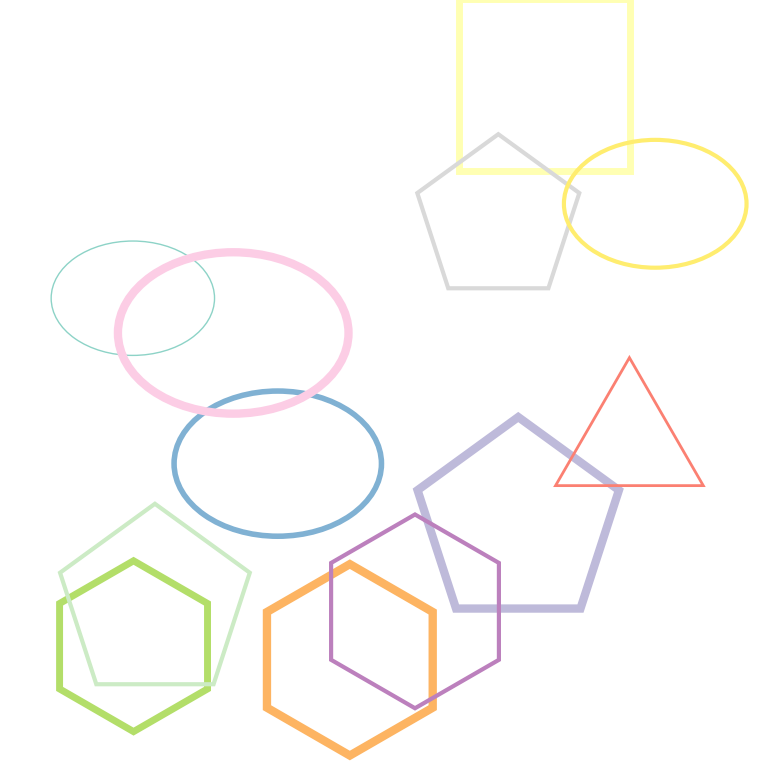[{"shape": "oval", "thickness": 0.5, "radius": 0.53, "center": [0.173, 0.613]}, {"shape": "square", "thickness": 2.5, "radius": 0.56, "center": [0.707, 0.89]}, {"shape": "pentagon", "thickness": 3, "radius": 0.69, "center": [0.673, 0.321]}, {"shape": "triangle", "thickness": 1, "radius": 0.55, "center": [0.817, 0.425]}, {"shape": "oval", "thickness": 2, "radius": 0.67, "center": [0.361, 0.398]}, {"shape": "hexagon", "thickness": 3, "radius": 0.62, "center": [0.454, 0.143]}, {"shape": "hexagon", "thickness": 2.5, "radius": 0.55, "center": [0.173, 0.161]}, {"shape": "oval", "thickness": 3, "radius": 0.75, "center": [0.303, 0.568]}, {"shape": "pentagon", "thickness": 1.5, "radius": 0.55, "center": [0.647, 0.715]}, {"shape": "hexagon", "thickness": 1.5, "radius": 0.63, "center": [0.539, 0.206]}, {"shape": "pentagon", "thickness": 1.5, "radius": 0.65, "center": [0.201, 0.216]}, {"shape": "oval", "thickness": 1.5, "radius": 0.59, "center": [0.851, 0.735]}]